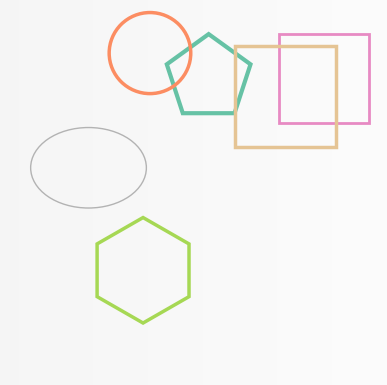[{"shape": "pentagon", "thickness": 3, "radius": 0.57, "center": [0.538, 0.798]}, {"shape": "circle", "thickness": 2.5, "radius": 0.53, "center": [0.387, 0.862]}, {"shape": "square", "thickness": 2, "radius": 0.58, "center": [0.836, 0.796]}, {"shape": "hexagon", "thickness": 2.5, "radius": 0.68, "center": [0.369, 0.298]}, {"shape": "square", "thickness": 2.5, "radius": 0.65, "center": [0.737, 0.749]}, {"shape": "oval", "thickness": 1, "radius": 0.75, "center": [0.228, 0.564]}]